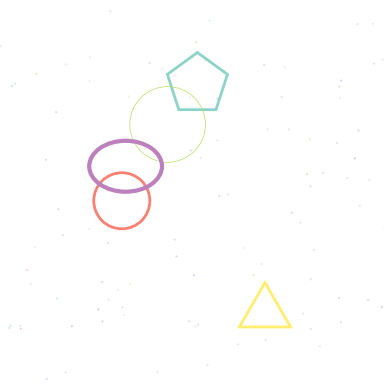[{"shape": "pentagon", "thickness": 2, "radius": 0.41, "center": [0.513, 0.782]}, {"shape": "circle", "thickness": 2, "radius": 0.36, "center": [0.316, 0.478]}, {"shape": "circle", "thickness": 0.5, "radius": 0.49, "center": [0.435, 0.677]}, {"shape": "oval", "thickness": 3, "radius": 0.47, "center": [0.326, 0.568]}, {"shape": "triangle", "thickness": 2, "radius": 0.38, "center": [0.688, 0.189]}]